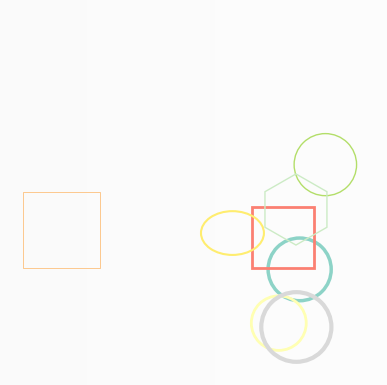[{"shape": "circle", "thickness": 2.5, "radius": 0.41, "center": [0.773, 0.3]}, {"shape": "circle", "thickness": 2, "radius": 0.35, "center": [0.719, 0.161]}, {"shape": "square", "thickness": 2, "radius": 0.4, "center": [0.73, 0.383]}, {"shape": "square", "thickness": 0.5, "radius": 0.5, "center": [0.159, 0.403]}, {"shape": "circle", "thickness": 1, "radius": 0.4, "center": [0.84, 0.572]}, {"shape": "circle", "thickness": 3, "radius": 0.45, "center": [0.765, 0.151]}, {"shape": "hexagon", "thickness": 1, "radius": 0.46, "center": [0.764, 0.456]}, {"shape": "oval", "thickness": 1.5, "radius": 0.41, "center": [0.6, 0.395]}]